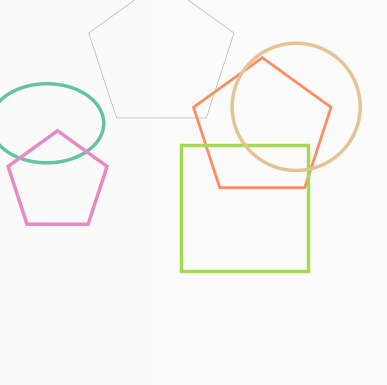[{"shape": "oval", "thickness": 2.5, "radius": 0.73, "center": [0.121, 0.68]}, {"shape": "pentagon", "thickness": 2, "radius": 0.93, "center": [0.677, 0.664]}, {"shape": "pentagon", "thickness": 2.5, "radius": 0.67, "center": [0.149, 0.526]}, {"shape": "square", "thickness": 2.5, "radius": 0.82, "center": [0.631, 0.459]}, {"shape": "circle", "thickness": 2.5, "radius": 0.83, "center": [0.764, 0.722]}, {"shape": "pentagon", "thickness": 0.5, "radius": 0.99, "center": [0.416, 0.853]}]